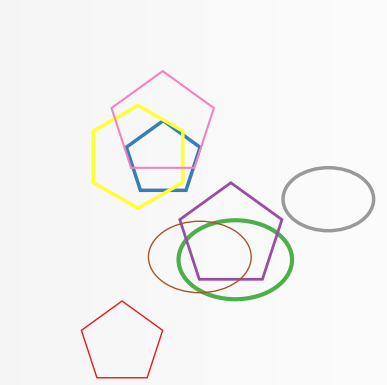[{"shape": "pentagon", "thickness": 1, "radius": 0.55, "center": [0.315, 0.108]}, {"shape": "pentagon", "thickness": 2.5, "radius": 0.5, "center": [0.421, 0.587]}, {"shape": "oval", "thickness": 3, "radius": 0.73, "center": [0.607, 0.325]}, {"shape": "pentagon", "thickness": 2, "radius": 0.69, "center": [0.596, 0.387]}, {"shape": "hexagon", "thickness": 2.5, "radius": 0.67, "center": [0.356, 0.593]}, {"shape": "oval", "thickness": 1, "radius": 0.66, "center": [0.516, 0.333]}, {"shape": "pentagon", "thickness": 1.5, "radius": 0.69, "center": [0.42, 0.676]}, {"shape": "oval", "thickness": 2.5, "radius": 0.58, "center": [0.847, 0.483]}]